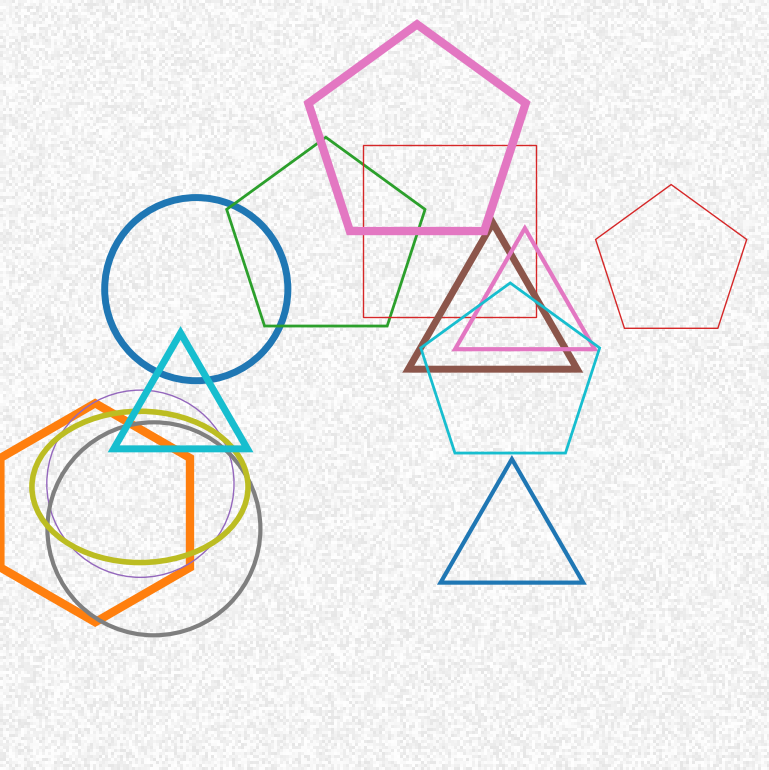[{"shape": "circle", "thickness": 2.5, "radius": 0.59, "center": [0.255, 0.624]}, {"shape": "triangle", "thickness": 1.5, "radius": 0.53, "center": [0.665, 0.297]}, {"shape": "hexagon", "thickness": 3, "radius": 0.71, "center": [0.124, 0.334]}, {"shape": "pentagon", "thickness": 1, "radius": 0.68, "center": [0.423, 0.686]}, {"shape": "pentagon", "thickness": 0.5, "radius": 0.52, "center": [0.872, 0.657]}, {"shape": "square", "thickness": 0.5, "radius": 0.56, "center": [0.584, 0.7]}, {"shape": "circle", "thickness": 0.5, "radius": 0.61, "center": [0.182, 0.372]}, {"shape": "triangle", "thickness": 2.5, "radius": 0.63, "center": [0.64, 0.584]}, {"shape": "pentagon", "thickness": 3, "radius": 0.74, "center": [0.542, 0.82]}, {"shape": "triangle", "thickness": 1.5, "radius": 0.52, "center": [0.682, 0.599]}, {"shape": "circle", "thickness": 1.5, "radius": 0.69, "center": [0.2, 0.313]}, {"shape": "oval", "thickness": 2, "radius": 0.7, "center": [0.182, 0.368]}, {"shape": "pentagon", "thickness": 1, "radius": 0.61, "center": [0.663, 0.51]}, {"shape": "triangle", "thickness": 2.5, "radius": 0.5, "center": [0.235, 0.467]}]